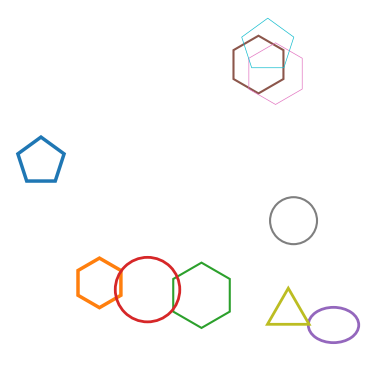[{"shape": "pentagon", "thickness": 2.5, "radius": 0.32, "center": [0.106, 0.581]}, {"shape": "hexagon", "thickness": 2.5, "radius": 0.32, "center": [0.258, 0.265]}, {"shape": "hexagon", "thickness": 1.5, "radius": 0.42, "center": [0.523, 0.233]}, {"shape": "circle", "thickness": 2, "radius": 0.42, "center": [0.383, 0.248]}, {"shape": "oval", "thickness": 2, "radius": 0.33, "center": [0.866, 0.156]}, {"shape": "hexagon", "thickness": 1.5, "radius": 0.37, "center": [0.671, 0.832]}, {"shape": "hexagon", "thickness": 0.5, "radius": 0.4, "center": [0.716, 0.809]}, {"shape": "circle", "thickness": 1.5, "radius": 0.3, "center": [0.762, 0.427]}, {"shape": "triangle", "thickness": 2, "radius": 0.31, "center": [0.749, 0.189]}, {"shape": "pentagon", "thickness": 0.5, "radius": 0.36, "center": [0.696, 0.882]}]